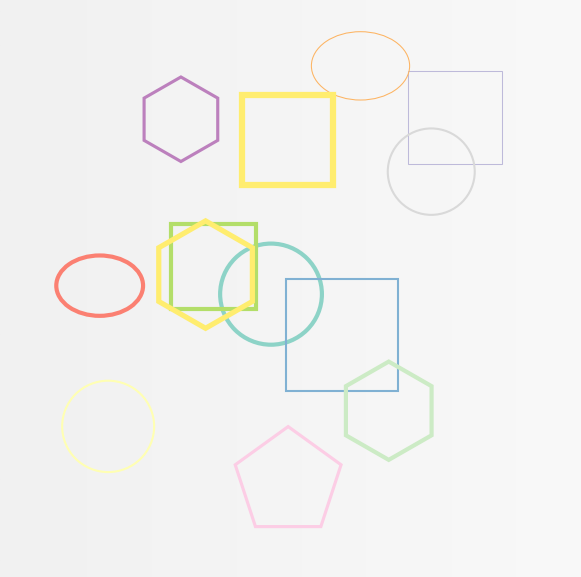[{"shape": "circle", "thickness": 2, "radius": 0.44, "center": [0.466, 0.49]}, {"shape": "circle", "thickness": 1, "radius": 0.4, "center": [0.186, 0.261]}, {"shape": "square", "thickness": 0.5, "radius": 0.4, "center": [0.783, 0.795]}, {"shape": "oval", "thickness": 2, "radius": 0.37, "center": [0.171, 0.504]}, {"shape": "square", "thickness": 1, "radius": 0.48, "center": [0.588, 0.419]}, {"shape": "oval", "thickness": 0.5, "radius": 0.42, "center": [0.62, 0.885]}, {"shape": "square", "thickness": 2, "radius": 0.37, "center": [0.368, 0.537]}, {"shape": "pentagon", "thickness": 1.5, "radius": 0.48, "center": [0.496, 0.165]}, {"shape": "circle", "thickness": 1, "radius": 0.37, "center": [0.742, 0.702]}, {"shape": "hexagon", "thickness": 1.5, "radius": 0.37, "center": [0.311, 0.793]}, {"shape": "hexagon", "thickness": 2, "radius": 0.43, "center": [0.669, 0.288]}, {"shape": "hexagon", "thickness": 2.5, "radius": 0.46, "center": [0.354, 0.524]}, {"shape": "square", "thickness": 3, "radius": 0.39, "center": [0.494, 0.756]}]